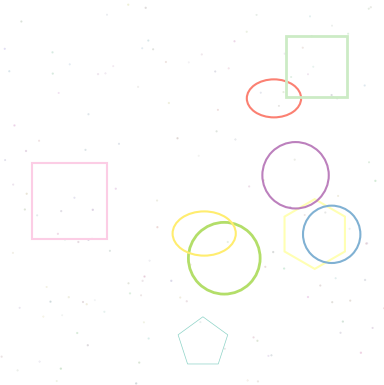[{"shape": "pentagon", "thickness": 0.5, "radius": 0.34, "center": [0.527, 0.109]}, {"shape": "hexagon", "thickness": 1.5, "radius": 0.45, "center": [0.817, 0.392]}, {"shape": "oval", "thickness": 1.5, "radius": 0.35, "center": [0.712, 0.745]}, {"shape": "circle", "thickness": 1.5, "radius": 0.37, "center": [0.862, 0.391]}, {"shape": "circle", "thickness": 2, "radius": 0.47, "center": [0.583, 0.329]}, {"shape": "square", "thickness": 1.5, "radius": 0.49, "center": [0.181, 0.478]}, {"shape": "circle", "thickness": 1.5, "radius": 0.43, "center": [0.768, 0.545]}, {"shape": "square", "thickness": 2, "radius": 0.39, "center": [0.822, 0.827]}, {"shape": "oval", "thickness": 1.5, "radius": 0.41, "center": [0.53, 0.393]}]